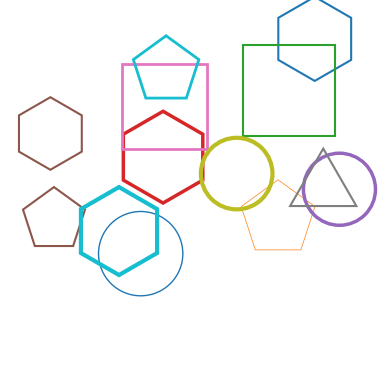[{"shape": "circle", "thickness": 1, "radius": 0.55, "center": [0.365, 0.341]}, {"shape": "hexagon", "thickness": 1.5, "radius": 0.55, "center": [0.817, 0.899]}, {"shape": "pentagon", "thickness": 0.5, "radius": 0.5, "center": [0.722, 0.432]}, {"shape": "square", "thickness": 1.5, "radius": 0.59, "center": [0.751, 0.765]}, {"shape": "hexagon", "thickness": 2.5, "radius": 0.6, "center": [0.424, 0.592]}, {"shape": "circle", "thickness": 2.5, "radius": 0.47, "center": [0.882, 0.508]}, {"shape": "hexagon", "thickness": 1.5, "radius": 0.47, "center": [0.131, 0.653]}, {"shape": "pentagon", "thickness": 1.5, "radius": 0.42, "center": [0.14, 0.429]}, {"shape": "square", "thickness": 2, "radius": 0.55, "center": [0.427, 0.724]}, {"shape": "triangle", "thickness": 1.5, "radius": 0.5, "center": [0.84, 0.515]}, {"shape": "circle", "thickness": 3, "radius": 0.46, "center": [0.615, 0.549]}, {"shape": "hexagon", "thickness": 3, "radius": 0.57, "center": [0.309, 0.4]}, {"shape": "pentagon", "thickness": 2, "radius": 0.45, "center": [0.431, 0.818]}]